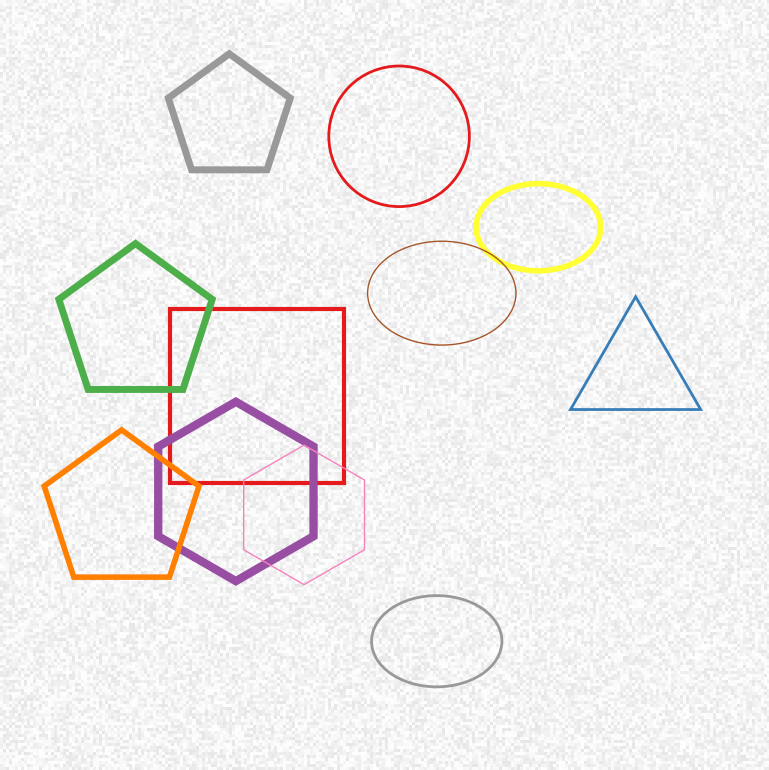[{"shape": "circle", "thickness": 1, "radius": 0.46, "center": [0.518, 0.823]}, {"shape": "square", "thickness": 1.5, "radius": 0.56, "center": [0.333, 0.485]}, {"shape": "triangle", "thickness": 1, "radius": 0.49, "center": [0.825, 0.517]}, {"shape": "pentagon", "thickness": 2.5, "radius": 0.52, "center": [0.176, 0.579]}, {"shape": "hexagon", "thickness": 3, "radius": 0.58, "center": [0.306, 0.362]}, {"shape": "pentagon", "thickness": 2, "radius": 0.53, "center": [0.158, 0.336]}, {"shape": "oval", "thickness": 2, "radius": 0.4, "center": [0.699, 0.705]}, {"shape": "oval", "thickness": 0.5, "radius": 0.48, "center": [0.574, 0.619]}, {"shape": "hexagon", "thickness": 0.5, "radius": 0.45, "center": [0.395, 0.331]}, {"shape": "pentagon", "thickness": 2.5, "radius": 0.42, "center": [0.298, 0.847]}, {"shape": "oval", "thickness": 1, "radius": 0.42, "center": [0.567, 0.167]}]